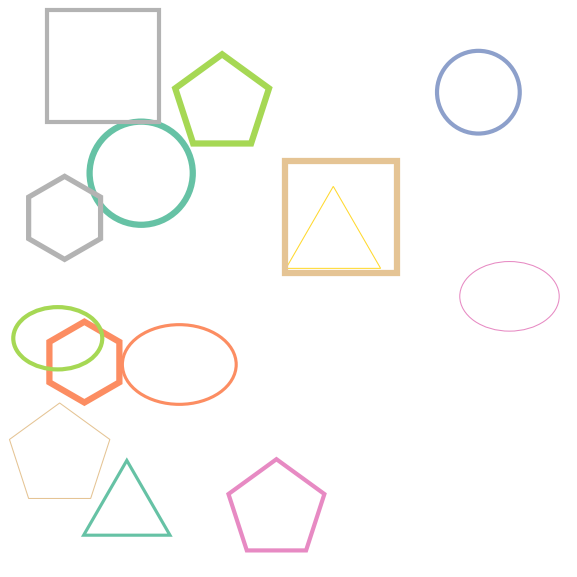[{"shape": "triangle", "thickness": 1.5, "radius": 0.43, "center": [0.22, 0.116]}, {"shape": "circle", "thickness": 3, "radius": 0.45, "center": [0.244, 0.699]}, {"shape": "hexagon", "thickness": 3, "radius": 0.35, "center": [0.146, 0.372]}, {"shape": "oval", "thickness": 1.5, "radius": 0.49, "center": [0.31, 0.368]}, {"shape": "circle", "thickness": 2, "radius": 0.36, "center": [0.828, 0.839]}, {"shape": "oval", "thickness": 0.5, "radius": 0.43, "center": [0.882, 0.486]}, {"shape": "pentagon", "thickness": 2, "radius": 0.44, "center": [0.479, 0.117]}, {"shape": "oval", "thickness": 2, "radius": 0.39, "center": [0.1, 0.413]}, {"shape": "pentagon", "thickness": 3, "radius": 0.43, "center": [0.385, 0.82]}, {"shape": "triangle", "thickness": 0.5, "radius": 0.47, "center": [0.577, 0.582]}, {"shape": "pentagon", "thickness": 0.5, "radius": 0.46, "center": [0.103, 0.21]}, {"shape": "square", "thickness": 3, "radius": 0.49, "center": [0.59, 0.624]}, {"shape": "hexagon", "thickness": 2.5, "radius": 0.36, "center": [0.112, 0.622]}, {"shape": "square", "thickness": 2, "radius": 0.49, "center": [0.179, 0.885]}]